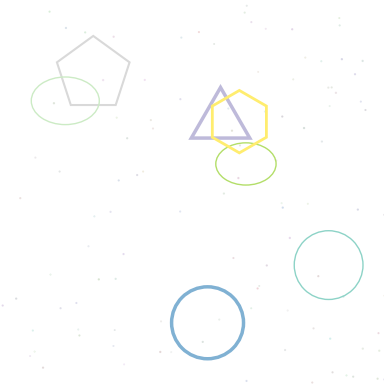[{"shape": "circle", "thickness": 1, "radius": 0.45, "center": [0.854, 0.311]}, {"shape": "triangle", "thickness": 2.5, "radius": 0.44, "center": [0.573, 0.685]}, {"shape": "circle", "thickness": 2.5, "radius": 0.47, "center": [0.539, 0.162]}, {"shape": "oval", "thickness": 1, "radius": 0.39, "center": [0.639, 0.574]}, {"shape": "pentagon", "thickness": 1.5, "radius": 0.5, "center": [0.242, 0.807]}, {"shape": "oval", "thickness": 1, "radius": 0.44, "center": [0.17, 0.738]}, {"shape": "hexagon", "thickness": 2, "radius": 0.41, "center": [0.622, 0.684]}]